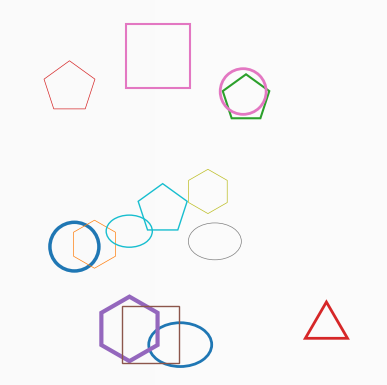[{"shape": "oval", "thickness": 2, "radius": 0.41, "center": [0.465, 0.105]}, {"shape": "circle", "thickness": 2.5, "radius": 0.32, "center": [0.192, 0.359]}, {"shape": "hexagon", "thickness": 0.5, "radius": 0.31, "center": [0.244, 0.366]}, {"shape": "pentagon", "thickness": 1.5, "radius": 0.32, "center": [0.635, 0.744]}, {"shape": "triangle", "thickness": 2, "radius": 0.31, "center": [0.842, 0.153]}, {"shape": "pentagon", "thickness": 0.5, "radius": 0.35, "center": [0.179, 0.773]}, {"shape": "hexagon", "thickness": 3, "radius": 0.42, "center": [0.334, 0.146]}, {"shape": "square", "thickness": 1, "radius": 0.37, "center": [0.389, 0.131]}, {"shape": "circle", "thickness": 2, "radius": 0.3, "center": [0.628, 0.762]}, {"shape": "square", "thickness": 1.5, "radius": 0.41, "center": [0.407, 0.854]}, {"shape": "oval", "thickness": 0.5, "radius": 0.34, "center": [0.554, 0.373]}, {"shape": "hexagon", "thickness": 0.5, "radius": 0.29, "center": [0.537, 0.503]}, {"shape": "pentagon", "thickness": 1, "radius": 0.33, "center": [0.42, 0.456]}, {"shape": "oval", "thickness": 1, "radius": 0.3, "center": [0.334, 0.4]}]